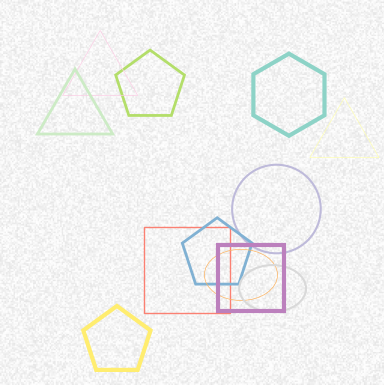[{"shape": "hexagon", "thickness": 3, "radius": 0.53, "center": [0.75, 0.754]}, {"shape": "triangle", "thickness": 0.5, "radius": 0.52, "center": [0.895, 0.643]}, {"shape": "circle", "thickness": 1.5, "radius": 0.58, "center": [0.718, 0.457]}, {"shape": "square", "thickness": 1, "radius": 0.56, "center": [0.485, 0.299]}, {"shape": "pentagon", "thickness": 2, "radius": 0.48, "center": [0.564, 0.339]}, {"shape": "oval", "thickness": 0.5, "radius": 0.47, "center": [0.626, 0.286]}, {"shape": "pentagon", "thickness": 2, "radius": 0.47, "center": [0.39, 0.776]}, {"shape": "triangle", "thickness": 0.5, "radius": 0.56, "center": [0.26, 0.809]}, {"shape": "oval", "thickness": 1.5, "radius": 0.43, "center": [0.708, 0.251]}, {"shape": "square", "thickness": 3, "radius": 0.43, "center": [0.652, 0.278]}, {"shape": "triangle", "thickness": 2, "radius": 0.56, "center": [0.195, 0.708]}, {"shape": "pentagon", "thickness": 3, "radius": 0.46, "center": [0.304, 0.113]}]